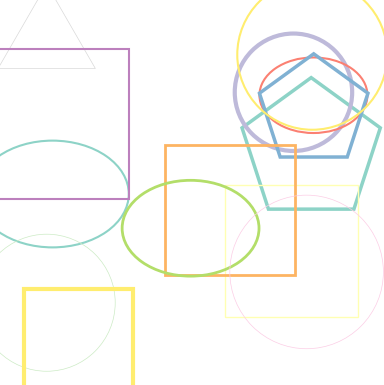[{"shape": "oval", "thickness": 1.5, "radius": 0.99, "center": [0.136, 0.496]}, {"shape": "pentagon", "thickness": 2.5, "radius": 0.94, "center": [0.808, 0.61]}, {"shape": "square", "thickness": 1, "radius": 0.86, "center": [0.757, 0.347]}, {"shape": "circle", "thickness": 3, "radius": 0.76, "center": [0.762, 0.76]}, {"shape": "oval", "thickness": 1.5, "radius": 0.7, "center": [0.814, 0.753]}, {"shape": "pentagon", "thickness": 2.5, "radius": 0.74, "center": [0.815, 0.712]}, {"shape": "square", "thickness": 2, "radius": 0.84, "center": [0.598, 0.455]}, {"shape": "oval", "thickness": 2, "radius": 0.89, "center": [0.495, 0.407]}, {"shape": "circle", "thickness": 0.5, "radius": 1.0, "center": [0.796, 0.294]}, {"shape": "triangle", "thickness": 0.5, "radius": 0.73, "center": [0.121, 0.895]}, {"shape": "square", "thickness": 1.5, "radius": 0.98, "center": [0.141, 0.679]}, {"shape": "circle", "thickness": 0.5, "radius": 0.89, "center": [0.121, 0.214]}, {"shape": "circle", "thickness": 1.5, "radius": 0.97, "center": [0.811, 0.858]}, {"shape": "square", "thickness": 3, "radius": 0.71, "center": [0.203, 0.107]}]